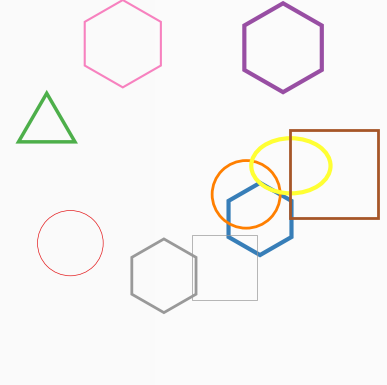[{"shape": "circle", "thickness": 0.5, "radius": 0.42, "center": [0.182, 0.368]}, {"shape": "hexagon", "thickness": 3, "radius": 0.47, "center": [0.671, 0.431]}, {"shape": "triangle", "thickness": 2.5, "radius": 0.42, "center": [0.121, 0.674]}, {"shape": "hexagon", "thickness": 3, "radius": 0.58, "center": [0.731, 0.876]}, {"shape": "circle", "thickness": 2, "radius": 0.44, "center": [0.635, 0.495]}, {"shape": "oval", "thickness": 3, "radius": 0.51, "center": [0.751, 0.569]}, {"shape": "square", "thickness": 2, "radius": 0.57, "center": [0.861, 0.548]}, {"shape": "hexagon", "thickness": 1.5, "radius": 0.57, "center": [0.317, 0.886]}, {"shape": "square", "thickness": 0.5, "radius": 0.42, "center": [0.58, 0.306]}, {"shape": "hexagon", "thickness": 2, "radius": 0.48, "center": [0.423, 0.284]}]